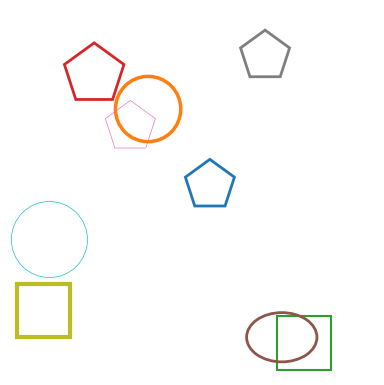[{"shape": "pentagon", "thickness": 2, "radius": 0.33, "center": [0.545, 0.519]}, {"shape": "circle", "thickness": 2.5, "radius": 0.42, "center": [0.385, 0.717]}, {"shape": "square", "thickness": 1.5, "radius": 0.35, "center": [0.789, 0.11]}, {"shape": "pentagon", "thickness": 2, "radius": 0.41, "center": [0.245, 0.807]}, {"shape": "oval", "thickness": 2, "radius": 0.46, "center": [0.732, 0.124]}, {"shape": "pentagon", "thickness": 0.5, "radius": 0.34, "center": [0.339, 0.671]}, {"shape": "pentagon", "thickness": 2, "radius": 0.33, "center": [0.689, 0.855]}, {"shape": "square", "thickness": 3, "radius": 0.35, "center": [0.114, 0.193]}, {"shape": "circle", "thickness": 0.5, "radius": 0.49, "center": [0.128, 0.378]}]